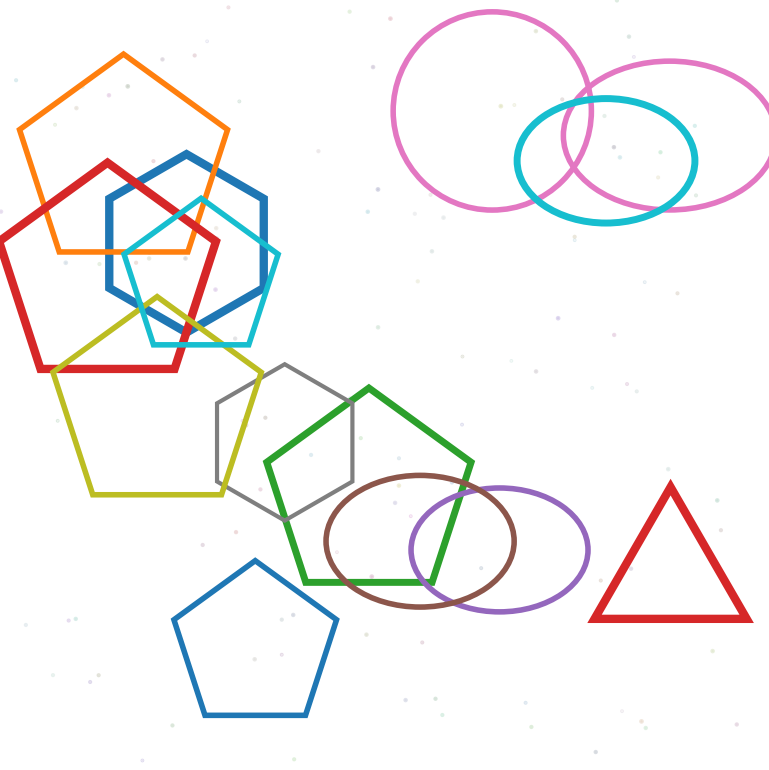[{"shape": "pentagon", "thickness": 2, "radius": 0.56, "center": [0.331, 0.161]}, {"shape": "hexagon", "thickness": 3, "radius": 0.58, "center": [0.242, 0.684]}, {"shape": "pentagon", "thickness": 2, "radius": 0.71, "center": [0.16, 0.788]}, {"shape": "pentagon", "thickness": 2.5, "radius": 0.7, "center": [0.479, 0.357]}, {"shape": "pentagon", "thickness": 3, "radius": 0.74, "center": [0.14, 0.641]}, {"shape": "triangle", "thickness": 3, "radius": 0.57, "center": [0.871, 0.253]}, {"shape": "oval", "thickness": 2, "radius": 0.57, "center": [0.649, 0.286]}, {"shape": "oval", "thickness": 2, "radius": 0.61, "center": [0.546, 0.297]}, {"shape": "circle", "thickness": 2, "radius": 0.64, "center": [0.639, 0.856]}, {"shape": "oval", "thickness": 2, "radius": 0.69, "center": [0.87, 0.824]}, {"shape": "hexagon", "thickness": 1.5, "radius": 0.51, "center": [0.37, 0.425]}, {"shape": "pentagon", "thickness": 2, "radius": 0.71, "center": [0.204, 0.473]}, {"shape": "pentagon", "thickness": 2, "radius": 0.53, "center": [0.261, 0.637]}, {"shape": "oval", "thickness": 2.5, "radius": 0.58, "center": [0.787, 0.791]}]